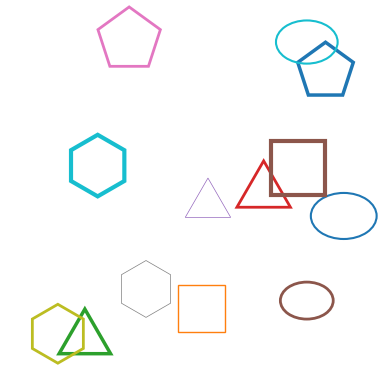[{"shape": "pentagon", "thickness": 2.5, "radius": 0.38, "center": [0.846, 0.814]}, {"shape": "oval", "thickness": 1.5, "radius": 0.43, "center": [0.893, 0.439]}, {"shape": "square", "thickness": 1, "radius": 0.3, "center": [0.523, 0.199]}, {"shape": "triangle", "thickness": 2.5, "radius": 0.39, "center": [0.22, 0.12]}, {"shape": "triangle", "thickness": 2, "radius": 0.4, "center": [0.685, 0.502]}, {"shape": "triangle", "thickness": 0.5, "radius": 0.34, "center": [0.54, 0.469]}, {"shape": "oval", "thickness": 2, "radius": 0.34, "center": [0.797, 0.219]}, {"shape": "square", "thickness": 3, "radius": 0.35, "center": [0.774, 0.564]}, {"shape": "pentagon", "thickness": 2, "radius": 0.43, "center": [0.335, 0.897]}, {"shape": "hexagon", "thickness": 0.5, "radius": 0.37, "center": [0.379, 0.249]}, {"shape": "hexagon", "thickness": 2, "radius": 0.38, "center": [0.15, 0.133]}, {"shape": "hexagon", "thickness": 3, "radius": 0.4, "center": [0.254, 0.57]}, {"shape": "oval", "thickness": 1.5, "radius": 0.4, "center": [0.797, 0.891]}]